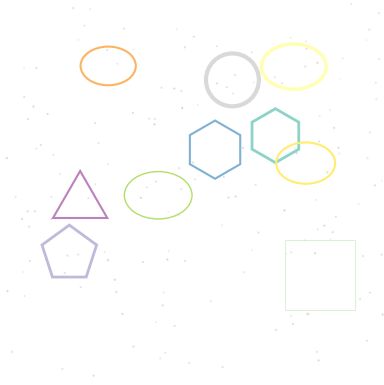[{"shape": "hexagon", "thickness": 2, "radius": 0.35, "center": [0.715, 0.648]}, {"shape": "oval", "thickness": 2.5, "radius": 0.42, "center": [0.763, 0.827]}, {"shape": "pentagon", "thickness": 2, "radius": 0.37, "center": [0.18, 0.341]}, {"shape": "hexagon", "thickness": 1.5, "radius": 0.38, "center": [0.559, 0.611]}, {"shape": "oval", "thickness": 1.5, "radius": 0.36, "center": [0.281, 0.829]}, {"shape": "oval", "thickness": 1, "radius": 0.44, "center": [0.411, 0.493]}, {"shape": "circle", "thickness": 3, "radius": 0.34, "center": [0.604, 0.793]}, {"shape": "triangle", "thickness": 1.5, "radius": 0.41, "center": [0.208, 0.474]}, {"shape": "square", "thickness": 0.5, "radius": 0.45, "center": [0.832, 0.286]}, {"shape": "oval", "thickness": 1.5, "radius": 0.38, "center": [0.794, 0.576]}]